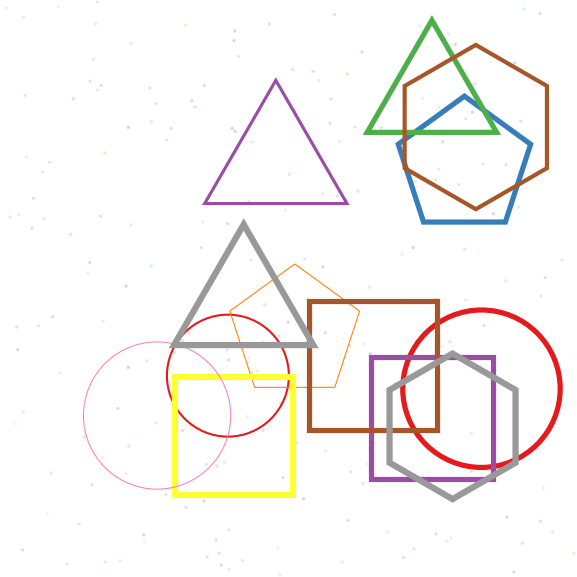[{"shape": "circle", "thickness": 1, "radius": 0.53, "center": [0.395, 0.349]}, {"shape": "circle", "thickness": 2.5, "radius": 0.68, "center": [0.834, 0.326]}, {"shape": "pentagon", "thickness": 2.5, "radius": 0.6, "center": [0.804, 0.712]}, {"shape": "triangle", "thickness": 2.5, "radius": 0.65, "center": [0.748, 0.835]}, {"shape": "square", "thickness": 2.5, "radius": 0.53, "center": [0.748, 0.275]}, {"shape": "triangle", "thickness": 1.5, "radius": 0.71, "center": [0.478, 0.718]}, {"shape": "pentagon", "thickness": 0.5, "radius": 0.59, "center": [0.51, 0.424]}, {"shape": "square", "thickness": 3, "radius": 0.51, "center": [0.406, 0.245]}, {"shape": "hexagon", "thickness": 2, "radius": 0.71, "center": [0.824, 0.779]}, {"shape": "square", "thickness": 2.5, "radius": 0.56, "center": [0.646, 0.366]}, {"shape": "circle", "thickness": 0.5, "radius": 0.64, "center": [0.272, 0.28]}, {"shape": "hexagon", "thickness": 3, "radius": 0.63, "center": [0.784, 0.261]}, {"shape": "triangle", "thickness": 3, "radius": 0.7, "center": [0.422, 0.471]}]